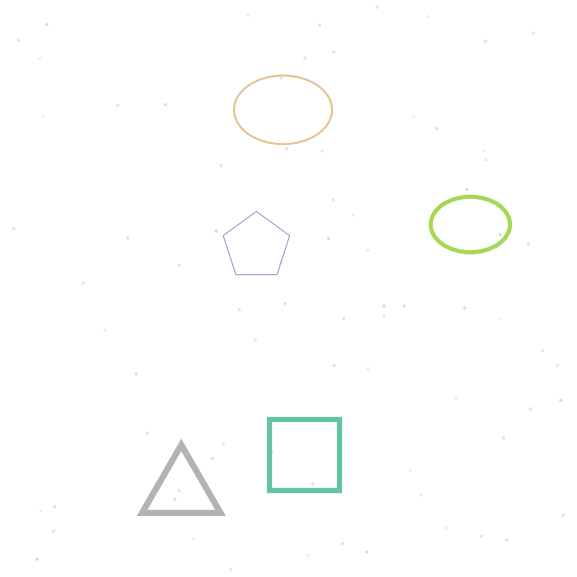[{"shape": "square", "thickness": 2.5, "radius": 0.31, "center": [0.526, 0.212]}, {"shape": "pentagon", "thickness": 0.5, "radius": 0.3, "center": [0.444, 0.572]}, {"shape": "oval", "thickness": 2, "radius": 0.34, "center": [0.814, 0.61]}, {"shape": "oval", "thickness": 1, "radius": 0.42, "center": [0.49, 0.809]}, {"shape": "triangle", "thickness": 3, "radius": 0.39, "center": [0.314, 0.15]}]